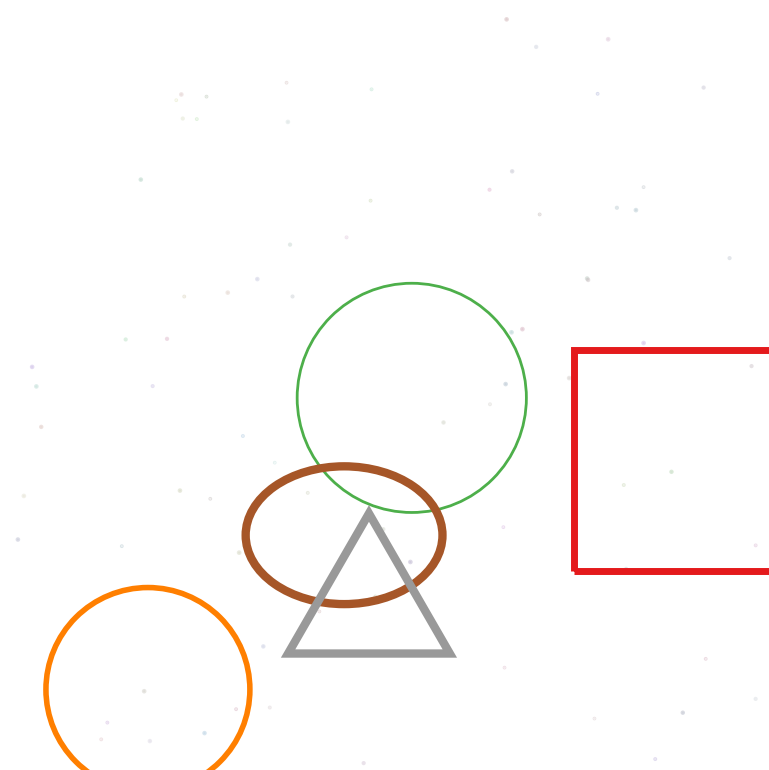[{"shape": "square", "thickness": 2.5, "radius": 0.72, "center": [0.889, 0.402]}, {"shape": "circle", "thickness": 1, "radius": 0.74, "center": [0.535, 0.483]}, {"shape": "circle", "thickness": 2, "radius": 0.66, "center": [0.192, 0.105]}, {"shape": "oval", "thickness": 3, "radius": 0.64, "center": [0.447, 0.305]}, {"shape": "triangle", "thickness": 3, "radius": 0.61, "center": [0.479, 0.212]}]